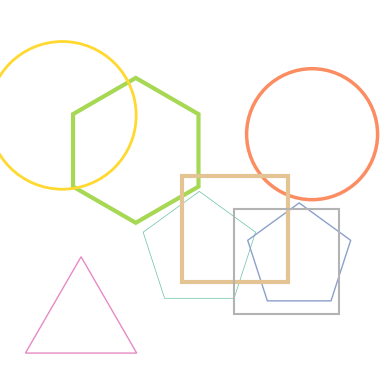[{"shape": "pentagon", "thickness": 0.5, "radius": 0.77, "center": [0.518, 0.349]}, {"shape": "circle", "thickness": 2.5, "radius": 0.85, "center": [0.811, 0.651]}, {"shape": "pentagon", "thickness": 1, "radius": 0.7, "center": [0.777, 0.332]}, {"shape": "triangle", "thickness": 1, "radius": 0.83, "center": [0.211, 0.166]}, {"shape": "hexagon", "thickness": 3, "radius": 0.94, "center": [0.353, 0.609]}, {"shape": "circle", "thickness": 2, "radius": 0.96, "center": [0.162, 0.7]}, {"shape": "square", "thickness": 3, "radius": 0.69, "center": [0.611, 0.405]}, {"shape": "square", "thickness": 1.5, "radius": 0.68, "center": [0.743, 0.32]}]